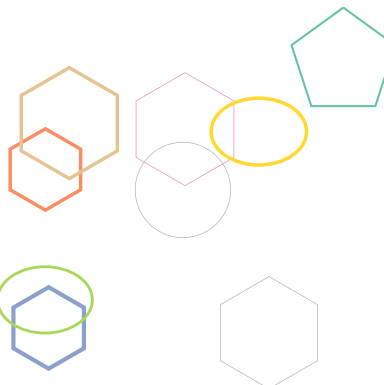[{"shape": "pentagon", "thickness": 1.5, "radius": 0.71, "center": [0.892, 0.839]}, {"shape": "hexagon", "thickness": 2.5, "radius": 0.53, "center": [0.118, 0.56]}, {"shape": "hexagon", "thickness": 3, "radius": 0.53, "center": [0.126, 0.148]}, {"shape": "hexagon", "thickness": 0.5, "radius": 0.73, "center": [0.481, 0.664]}, {"shape": "oval", "thickness": 2, "radius": 0.62, "center": [0.117, 0.221]}, {"shape": "oval", "thickness": 2.5, "radius": 0.62, "center": [0.672, 0.658]}, {"shape": "hexagon", "thickness": 2.5, "radius": 0.72, "center": [0.18, 0.68]}, {"shape": "circle", "thickness": 0.5, "radius": 0.62, "center": [0.475, 0.507]}, {"shape": "hexagon", "thickness": 0.5, "radius": 0.73, "center": [0.699, 0.136]}]